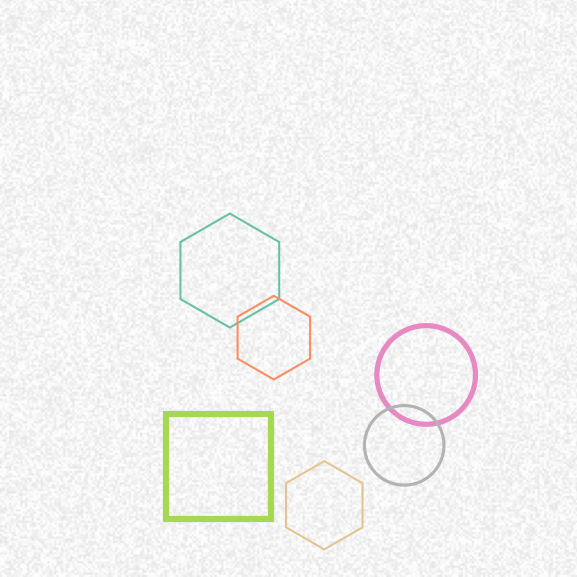[{"shape": "hexagon", "thickness": 1, "radius": 0.49, "center": [0.398, 0.531]}, {"shape": "hexagon", "thickness": 1, "radius": 0.36, "center": [0.474, 0.414]}, {"shape": "circle", "thickness": 2.5, "radius": 0.43, "center": [0.738, 0.35]}, {"shape": "square", "thickness": 3, "radius": 0.46, "center": [0.378, 0.191]}, {"shape": "hexagon", "thickness": 1, "radius": 0.38, "center": [0.562, 0.124]}, {"shape": "circle", "thickness": 1.5, "radius": 0.34, "center": [0.7, 0.228]}]